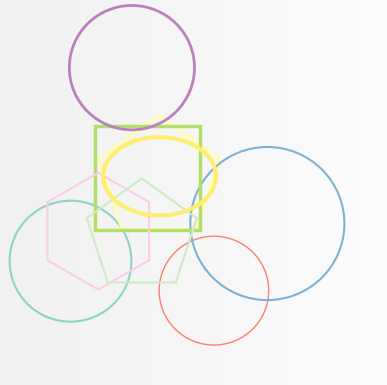[{"shape": "circle", "thickness": 1.5, "radius": 0.79, "center": [0.182, 0.322]}, {"shape": "pentagon", "thickness": 2, "radius": 0.82, "center": [0.411, 0.537]}, {"shape": "circle", "thickness": 1, "radius": 0.71, "center": [0.552, 0.245]}, {"shape": "circle", "thickness": 1.5, "radius": 0.99, "center": [0.69, 0.419]}, {"shape": "square", "thickness": 2.5, "radius": 0.68, "center": [0.38, 0.539]}, {"shape": "hexagon", "thickness": 1.5, "radius": 0.76, "center": [0.254, 0.4]}, {"shape": "circle", "thickness": 2, "radius": 0.81, "center": [0.34, 0.824]}, {"shape": "pentagon", "thickness": 1.5, "radius": 0.75, "center": [0.366, 0.387]}, {"shape": "oval", "thickness": 3, "radius": 0.73, "center": [0.412, 0.542]}]